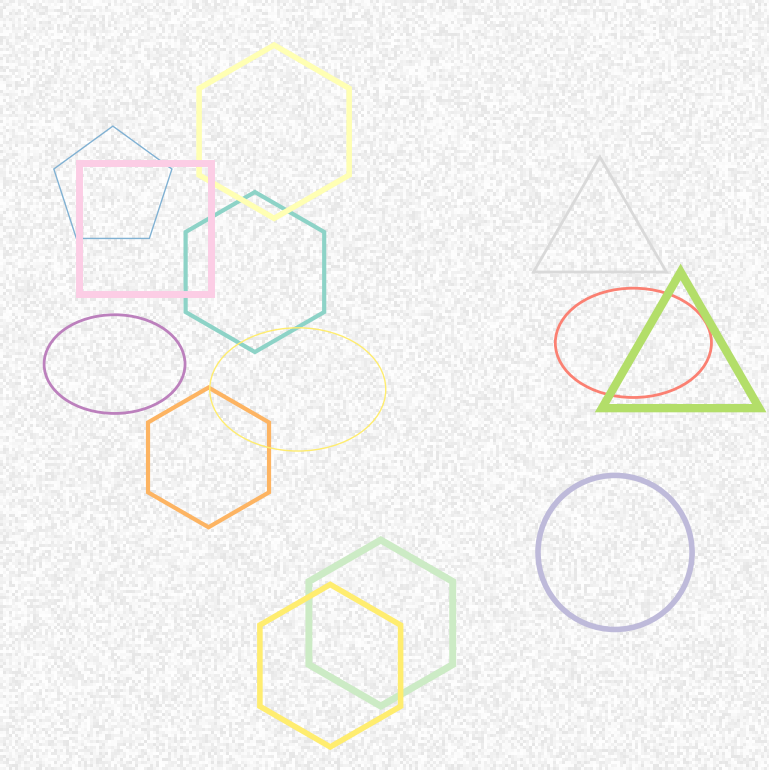[{"shape": "hexagon", "thickness": 1.5, "radius": 0.52, "center": [0.331, 0.647]}, {"shape": "hexagon", "thickness": 2, "radius": 0.56, "center": [0.356, 0.829]}, {"shape": "circle", "thickness": 2, "radius": 0.5, "center": [0.799, 0.283]}, {"shape": "oval", "thickness": 1, "radius": 0.51, "center": [0.823, 0.555]}, {"shape": "pentagon", "thickness": 0.5, "radius": 0.4, "center": [0.147, 0.756]}, {"shape": "hexagon", "thickness": 1.5, "radius": 0.45, "center": [0.271, 0.406]}, {"shape": "triangle", "thickness": 3, "radius": 0.59, "center": [0.884, 0.529]}, {"shape": "square", "thickness": 2.5, "radius": 0.43, "center": [0.188, 0.703]}, {"shape": "triangle", "thickness": 1, "radius": 0.5, "center": [0.779, 0.697]}, {"shape": "oval", "thickness": 1, "radius": 0.46, "center": [0.149, 0.527]}, {"shape": "hexagon", "thickness": 2.5, "radius": 0.54, "center": [0.495, 0.191]}, {"shape": "hexagon", "thickness": 2, "radius": 0.53, "center": [0.429, 0.135]}, {"shape": "oval", "thickness": 0.5, "radius": 0.57, "center": [0.387, 0.494]}]